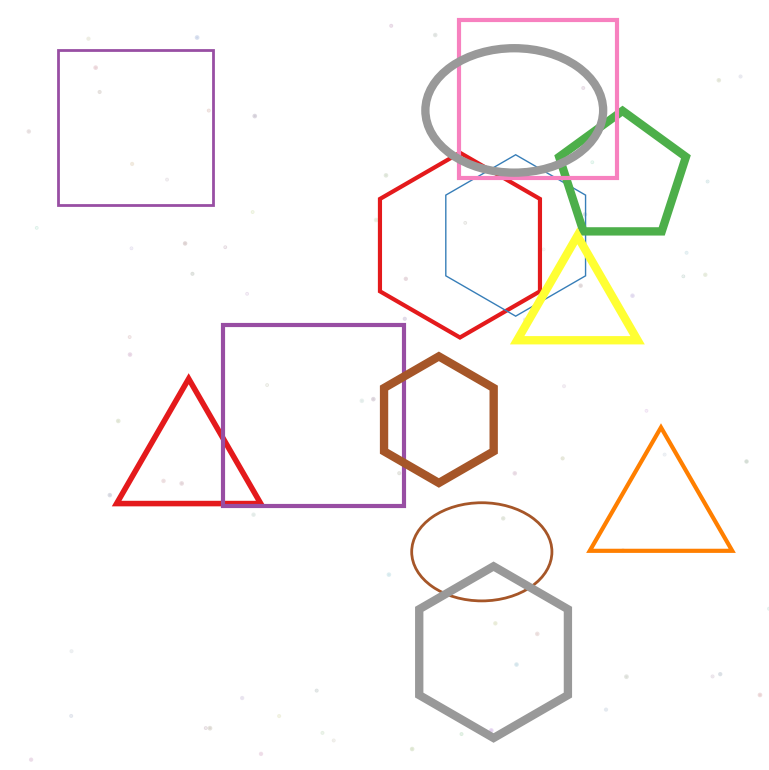[{"shape": "triangle", "thickness": 2, "radius": 0.54, "center": [0.245, 0.4]}, {"shape": "hexagon", "thickness": 1.5, "radius": 0.6, "center": [0.597, 0.682]}, {"shape": "hexagon", "thickness": 0.5, "radius": 0.52, "center": [0.67, 0.694]}, {"shape": "pentagon", "thickness": 3, "radius": 0.43, "center": [0.809, 0.77]}, {"shape": "square", "thickness": 1.5, "radius": 0.59, "center": [0.407, 0.461]}, {"shape": "square", "thickness": 1, "radius": 0.51, "center": [0.176, 0.834]}, {"shape": "triangle", "thickness": 1.5, "radius": 0.53, "center": [0.858, 0.338]}, {"shape": "triangle", "thickness": 3, "radius": 0.45, "center": [0.75, 0.603]}, {"shape": "oval", "thickness": 1, "radius": 0.46, "center": [0.626, 0.283]}, {"shape": "hexagon", "thickness": 3, "radius": 0.41, "center": [0.57, 0.455]}, {"shape": "square", "thickness": 1.5, "radius": 0.52, "center": [0.699, 0.871]}, {"shape": "oval", "thickness": 3, "radius": 0.58, "center": [0.668, 0.857]}, {"shape": "hexagon", "thickness": 3, "radius": 0.56, "center": [0.641, 0.153]}]